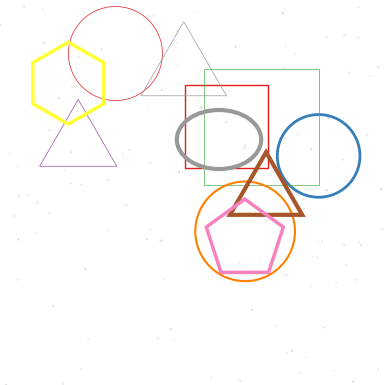[{"shape": "square", "thickness": 1, "radius": 0.54, "center": [0.588, 0.671]}, {"shape": "circle", "thickness": 0.5, "radius": 0.61, "center": [0.3, 0.861]}, {"shape": "circle", "thickness": 2, "radius": 0.54, "center": [0.828, 0.595]}, {"shape": "square", "thickness": 0.5, "radius": 0.75, "center": [0.68, 0.67]}, {"shape": "triangle", "thickness": 0.5, "radius": 0.58, "center": [0.203, 0.626]}, {"shape": "circle", "thickness": 1.5, "radius": 0.65, "center": [0.637, 0.399]}, {"shape": "hexagon", "thickness": 2.5, "radius": 0.53, "center": [0.178, 0.784]}, {"shape": "triangle", "thickness": 3, "radius": 0.54, "center": [0.691, 0.496]}, {"shape": "pentagon", "thickness": 2.5, "radius": 0.53, "center": [0.636, 0.378]}, {"shape": "oval", "thickness": 3, "radius": 0.55, "center": [0.569, 0.638]}, {"shape": "triangle", "thickness": 0.5, "radius": 0.64, "center": [0.477, 0.815]}]